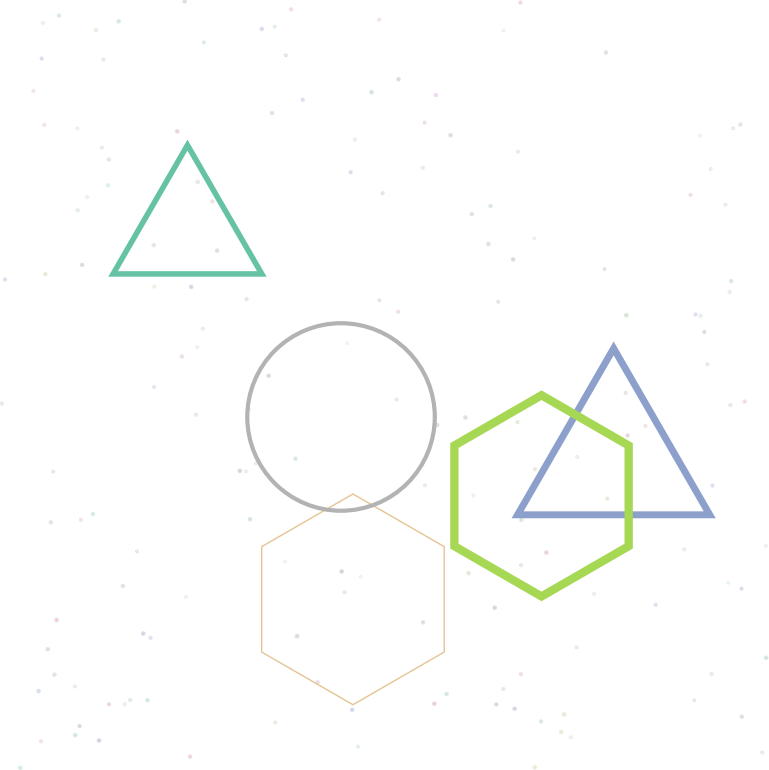[{"shape": "triangle", "thickness": 2, "radius": 0.56, "center": [0.243, 0.7]}, {"shape": "triangle", "thickness": 2.5, "radius": 0.72, "center": [0.797, 0.403]}, {"shape": "hexagon", "thickness": 3, "radius": 0.65, "center": [0.703, 0.356]}, {"shape": "hexagon", "thickness": 0.5, "radius": 0.68, "center": [0.458, 0.222]}, {"shape": "circle", "thickness": 1.5, "radius": 0.61, "center": [0.443, 0.458]}]